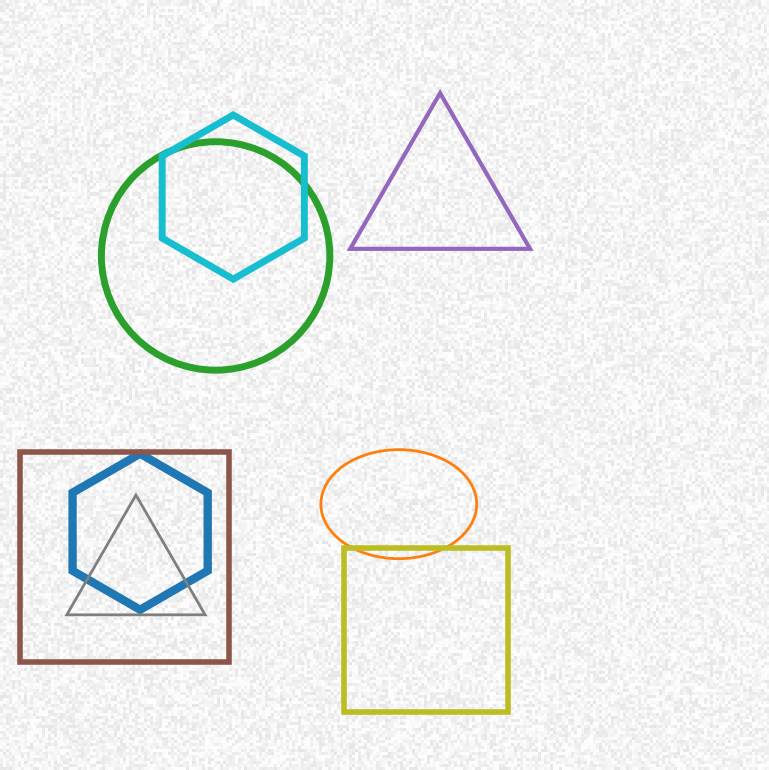[{"shape": "hexagon", "thickness": 3, "radius": 0.51, "center": [0.182, 0.309]}, {"shape": "oval", "thickness": 1, "radius": 0.51, "center": [0.518, 0.345]}, {"shape": "circle", "thickness": 2.5, "radius": 0.74, "center": [0.28, 0.668]}, {"shape": "triangle", "thickness": 1.5, "radius": 0.67, "center": [0.572, 0.744]}, {"shape": "square", "thickness": 2, "radius": 0.68, "center": [0.162, 0.276]}, {"shape": "triangle", "thickness": 1, "radius": 0.52, "center": [0.177, 0.253]}, {"shape": "square", "thickness": 2, "radius": 0.53, "center": [0.553, 0.182]}, {"shape": "hexagon", "thickness": 2.5, "radius": 0.53, "center": [0.303, 0.744]}]